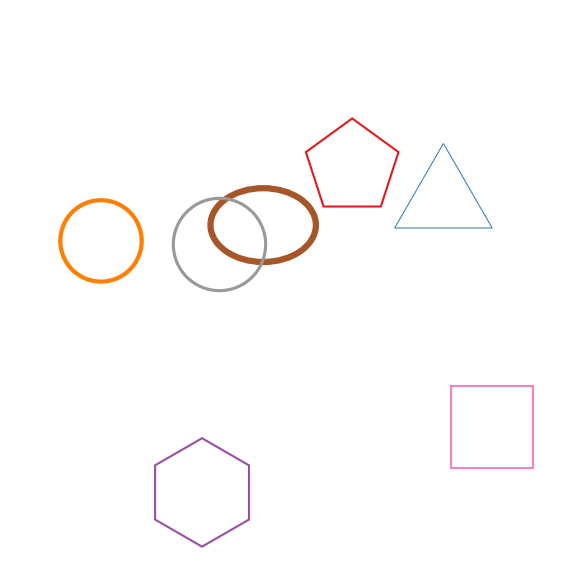[{"shape": "pentagon", "thickness": 1, "radius": 0.42, "center": [0.61, 0.71]}, {"shape": "triangle", "thickness": 0.5, "radius": 0.49, "center": [0.768, 0.653]}, {"shape": "hexagon", "thickness": 1, "radius": 0.47, "center": [0.35, 0.146]}, {"shape": "circle", "thickness": 2, "radius": 0.35, "center": [0.175, 0.582]}, {"shape": "oval", "thickness": 3, "radius": 0.46, "center": [0.456, 0.609]}, {"shape": "square", "thickness": 1, "radius": 0.35, "center": [0.853, 0.26]}, {"shape": "circle", "thickness": 1.5, "radius": 0.4, "center": [0.38, 0.576]}]